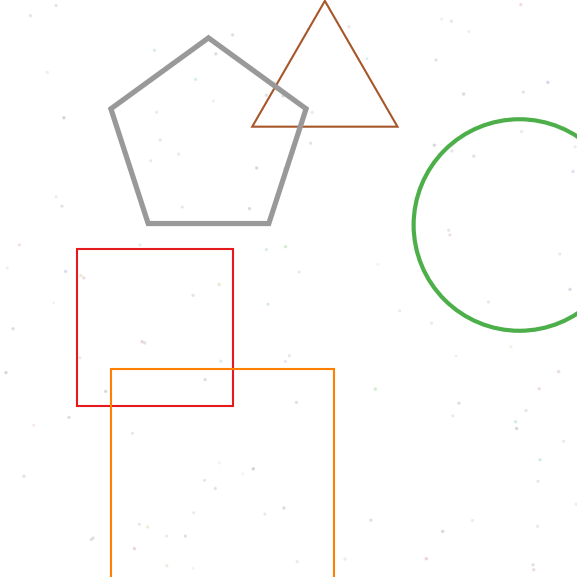[{"shape": "square", "thickness": 1, "radius": 0.68, "center": [0.269, 0.432]}, {"shape": "circle", "thickness": 2, "radius": 0.92, "center": [0.899, 0.61]}, {"shape": "square", "thickness": 1, "radius": 0.97, "center": [0.386, 0.167]}, {"shape": "triangle", "thickness": 1, "radius": 0.73, "center": [0.563, 0.852]}, {"shape": "pentagon", "thickness": 2.5, "radius": 0.89, "center": [0.361, 0.756]}]